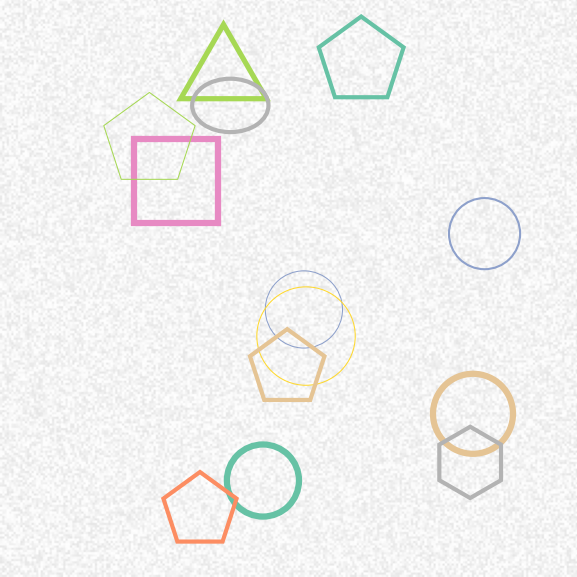[{"shape": "pentagon", "thickness": 2, "radius": 0.39, "center": [0.625, 0.893]}, {"shape": "circle", "thickness": 3, "radius": 0.31, "center": [0.455, 0.167]}, {"shape": "pentagon", "thickness": 2, "radius": 0.33, "center": [0.346, 0.115]}, {"shape": "circle", "thickness": 0.5, "radius": 0.33, "center": [0.526, 0.463]}, {"shape": "circle", "thickness": 1, "radius": 0.31, "center": [0.839, 0.595]}, {"shape": "square", "thickness": 3, "radius": 0.36, "center": [0.305, 0.685]}, {"shape": "triangle", "thickness": 2.5, "radius": 0.43, "center": [0.387, 0.871]}, {"shape": "pentagon", "thickness": 0.5, "radius": 0.42, "center": [0.259, 0.756]}, {"shape": "circle", "thickness": 0.5, "radius": 0.43, "center": [0.53, 0.417]}, {"shape": "pentagon", "thickness": 2, "radius": 0.34, "center": [0.497, 0.361]}, {"shape": "circle", "thickness": 3, "radius": 0.35, "center": [0.819, 0.283]}, {"shape": "hexagon", "thickness": 2, "radius": 0.31, "center": [0.814, 0.198]}, {"shape": "oval", "thickness": 2, "radius": 0.33, "center": [0.399, 0.817]}]